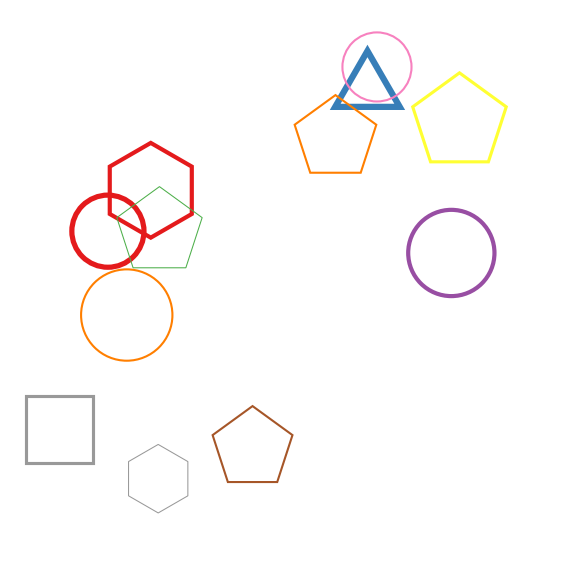[{"shape": "circle", "thickness": 2.5, "radius": 0.31, "center": [0.187, 0.599]}, {"shape": "hexagon", "thickness": 2, "radius": 0.41, "center": [0.261, 0.67]}, {"shape": "triangle", "thickness": 3, "radius": 0.32, "center": [0.636, 0.846]}, {"shape": "pentagon", "thickness": 0.5, "radius": 0.39, "center": [0.276, 0.598]}, {"shape": "circle", "thickness": 2, "radius": 0.37, "center": [0.782, 0.561]}, {"shape": "pentagon", "thickness": 1, "radius": 0.37, "center": [0.581, 0.76]}, {"shape": "circle", "thickness": 1, "radius": 0.4, "center": [0.219, 0.454]}, {"shape": "pentagon", "thickness": 1.5, "radius": 0.43, "center": [0.796, 0.788]}, {"shape": "pentagon", "thickness": 1, "radius": 0.36, "center": [0.437, 0.223]}, {"shape": "circle", "thickness": 1, "radius": 0.3, "center": [0.653, 0.883]}, {"shape": "hexagon", "thickness": 0.5, "radius": 0.3, "center": [0.274, 0.17]}, {"shape": "square", "thickness": 1.5, "radius": 0.29, "center": [0.103, 0.256]}]